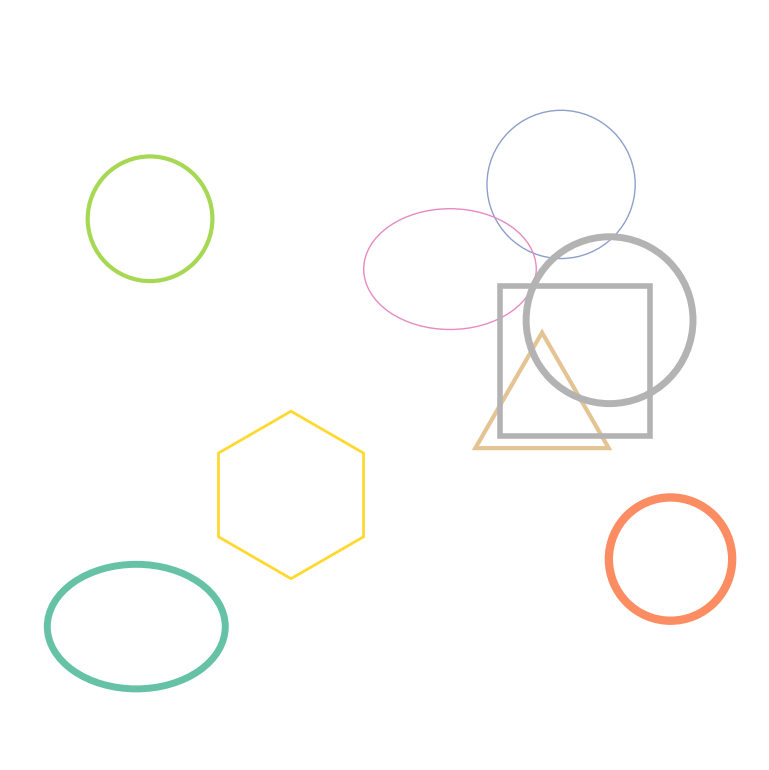[{"shape": "oval", "thickness": 2.5, "radius": 0.58, "center": [0.177, 0.186]}, {"shape": "circle", "thickness": 3, "radius": 0.4, "center": [0.871, 0.274]}, {"shape": "circle", "thickness": 0.5, "radius": 0.48, "center": [0.729, 0.76]}, {"shape": "oval", "thickness": 0.5, "radius": 0.56, "center": [0.584, 0.651]}, {"shape": "circle", "thickness": 1.5, "radius": 0.4, "center": [0.195, 0.716]}, {"shape": "hexagon", "thickness": 1, "radius": 0.54, "center": [0.378, 0.357]}, {"shape": "triangle", "thickness": 1.5, "radius": 0.5, "center": [0.704, 0.468]}, {"shape": "square", "thickness": 2, "radius": 0.49, "center": [0.747, 0.531]}, {"shape": "circle", "thickness": 2.5, "radius": 0.54, "center": [0.792, 0.584]}]